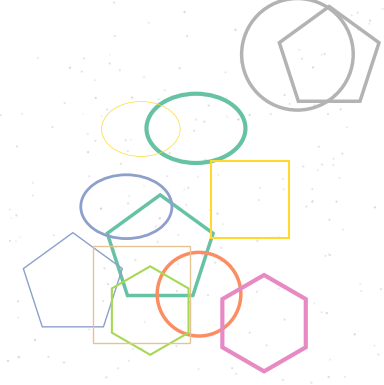[{"shape": "oval", "thickness": 3, "radius": 0.64, "center": [0.509, 0.667]}, {"shape": "pentagon", "thickness": 2.5, "radius": 0.72, "center": [0.416, 0.349]}, {"shape": "circle", "thickness": 2.5, "radius": 0.54, "center": [0.517, 0.236]}, {"shape": "oval", "thickness": 2, "radius": 0.59, "center": [0.328, 0.463]}, {"shape": "pentagon", "thickness": 1, "radius": 0.68, "center": [0.189, 0.26]}, {"shape": "hexagon", "thickness": 3, "radius": 0.63, "center": [0.686, 0.161]}, {"shape": "hexagon", "thickness": 1.5, "radius": 0.57, "center": [0.39, 0.193]}, {"shape": "square", "thickness": 1.5, "radius": 0.51, "center": [0.65, 0.482]}, {"shape": "oval", "thickness": 0.5, "radius": 0.51, "center": [0.366, 0.665]}, {"shape": "square", "thickness": 1, "radius": 0.63, "center": [0.368, 0.235]}, {"shape": "pentagon", "thickness": 2.5, "radius": 0.68, "center": [0.855, 0.847]}, {"shape": "circle", "thickness": 2.5, "radius": 0.72, "center": [0.773, 0.859]}]